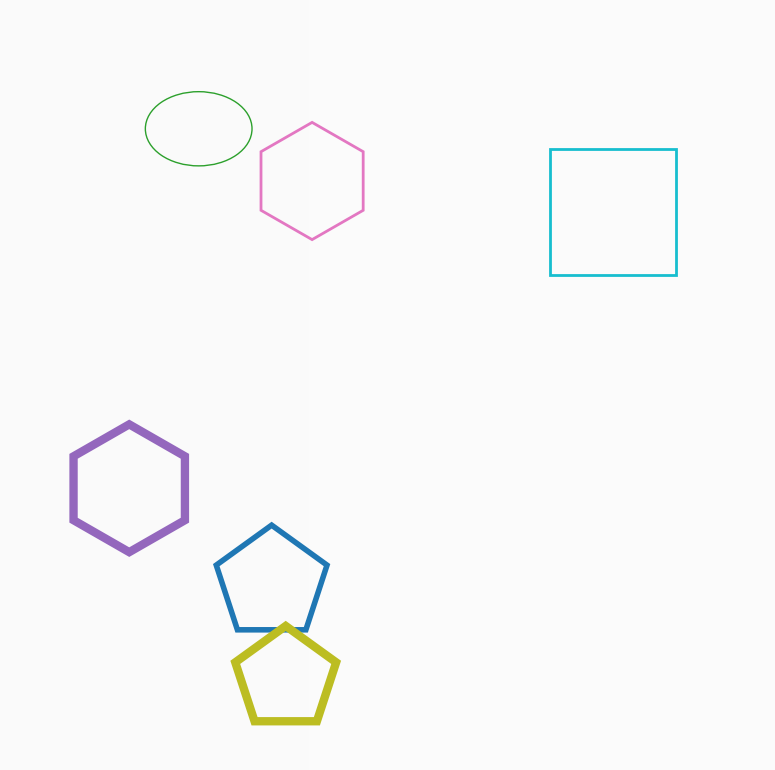[{"shape": "pentagon", "thickness": 2, "radius": 0.38, "center": [0.351, 0.243]}, {"shape": "oval", "thickness": 0.5, "radius": 0.34, "center": [0.256, 0.833]}, {"shape": "hexagon", "thickness": 3, "radius": 0.41, "center": [0.167, 0.366]}, {"shape": "hexagon", "thickness": 1, "radius": 0.38, "center": [0.403, 0.765]}, {"shape": "pentagon", "thickness": 3, "radius": 0.34, "center": [0.369, 0.119]}, {"shape": "square", "thickness": 1, "radius": 0.41, "center": [0.791, 0.724]}]